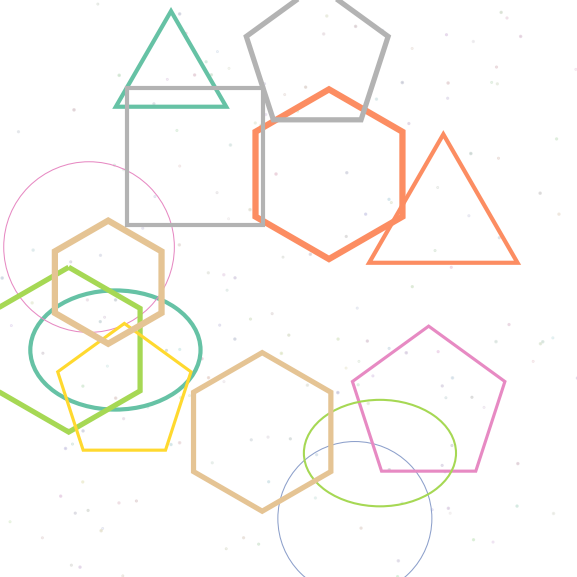[{"shape": "oval", "thickness": 2, "radius": 0.74, "center": [0.2, 0.393]}, {"shape": "triangle", "thickness": 2, "radius": 0.55, "center": [0.296, 0.87]}, {"shape": "hexagon", "thickness": 3, "radius": 0.73, "center": [0.57, 0.697]}, {"shape": "triangle", "thickness": 2, "radius": 0.74, "center": [0.768, 0.618]}, {"shape": "circle", "thickness": 0.5, "radius": 0.67, "center": [0.614, 0.101]}, {"shape": "pentagon", "thickness": 1.5, "radius": 0.69, "center": [0.742, 0.296]}, {"shape": "circle", "thickness": 0.5, "radius": 0.74, "center": [0.154, 0.571]}, {"shape": "hexagon", "thickness": 2.5, "radius": 0.71, "center": [0.119, 0.394]}, {"shape": "oval", "thickness": 1, "radius": 0.66, "center": [0.658, 0.215]}, {"shape": "pentagon", "thickness": 1.5, "radius": 0.61, "center": [0.215, 0.318]}, {"shape": "hexagon", "thickness": 3, "radius": 0.53, "center": [0.187, 0.511]}, {"shape": "hexagon", "thickness": 2.5, "radius": 0.69, "center": [0.454, 0.251]}, {"shape": "pentagon", "thickness": 2.5, "radius": 0.65, "center": [0.549, 0.896]}, {"shape": "square", "thickness": 2, "radius": 0.59, "center": [0.337, 0.729]}]